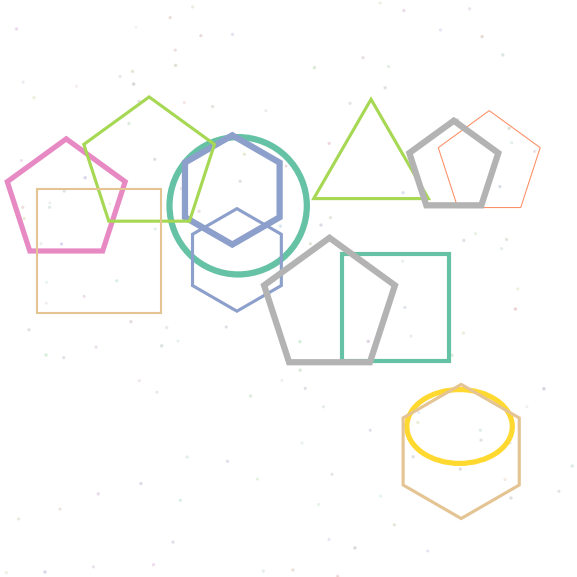[{"shape": "circle", "thickness": 3, "radius": 0.59, "center": [0.412, 0.643]}, {"shape": "square", "thickness": 2, "radius": 0.46, "center": [0.685, 0.467]}, {"shape": "pentagon", "thickness": 0.5, "radius": 0.46, "center": [0.847, 0.715]}, {"shape": "hexagon", "thickness": 3, "radius": 0.47, "center": [0.402, 0.67]}, {"shape": "hexagon", "thickness": 1.5, "radius": 0.44, "center": [0.41, 0.549]}, {"shape": "pentagon", "thickness": 2.5, "radius": 0.54, "center": [0.115, 0.651]}, {"shape": "pentagon", "thickness": 1.5, "radius": 0.59, "center": [0.258, 0.712]}, {"shape": "triangle", "thickness": 1.5, "radius": 0.57, "center": [0.643, 0.713]}, {"shape": "oval", "thickness": 2.5, "radius": 0.46, "center": [0.796, 0.261]}, {"shape": "hexagon", "thickness": 1.5, "radius": 0.58, "center": [0.799, 0.217]}, {"shape": "square", "thickness": 1, "radius": 0.54, "center": [0.171, 0.565]}, {"shape": "pentagon", "thickness": 3, "radius": 0.41, "center": [0.786, 0.709]}, {"shape": "pentagon", "thickness": 3, "radius": 0.6, "center": [0.571, 0.468]}]